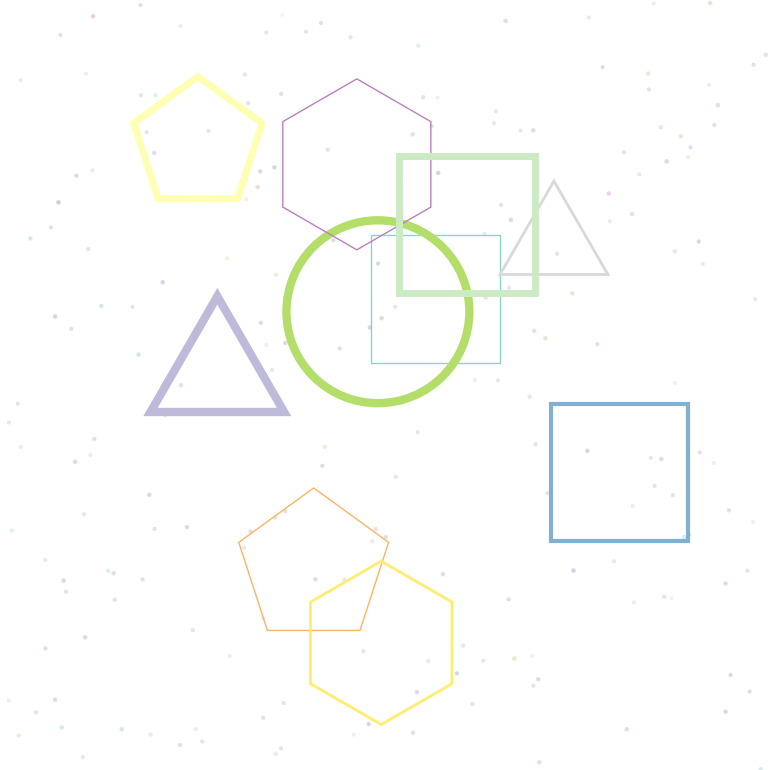[{"shape": "square", "thickness": 0.5, "radius": 0.42, "center": [0.565, 0.611]}, {"shape": "pentagon", "thickness": 2.5, "radius": 0.44, "center": [0.257, 0.813]}, {"shape": "triangle", "thickness": 3, "radius": 0.5, "center": [0.282, 0.515]}, {"shape": "square", "thickness": 1.5, "radius": 0.45, "center": [0.804, 0.386]}, {"shape": "pentagon", "thickness": 0.5, "radius": 0.51, "center": [0.407, 0.264]}, {"shape": "circle", "thickness": 3, "radius": 0.59, "center": [0.491, 0.595]}, {"shape": "triangle", "thickness": 1, "radius": 0.4, "center": [0.719, 0.684]}, {"shape": "hexagon", "thickness": 0.5, "radius": 0.56, "center": [0.463, 0.787]}, {"shape": "square", "thickness": 2.5, "radius": 0.44, "center": [0.606, 0.709]}, {"shape": "hexagon", "thickness": 1, "radius": 0.53, "center": [0.495, 0.165]}]